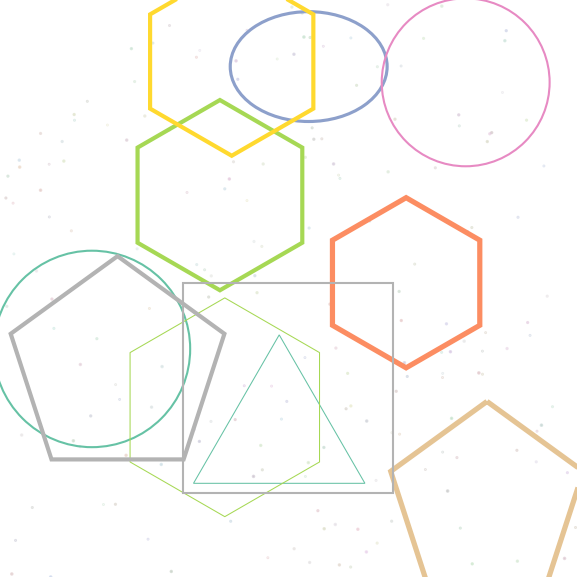[{"shape": "circle", "thickness": 1, "radius": 0.85, "center": [0.159, 0.395]}, {"shape": "triangle", "thickness": 0.5, "radius": 0.86, "center": [0.483, 0.248]}, {"shape": "hexagon", "thickness": 2.5, "radius": 0.74, "center": [0.703, 0.51]}, {"shape": "oval", "thickness": 1.5, "radius": 0.68, "center": [0.535, 0.884]}, {"shape": "circle", "thickness": 1, "radius": 0.73, "center": [0.806, 0.857]}, {"shape": "hexagon", "thickness": 2, "radius": 0.82, "center": [0.381, 0.661]}, {"shape": "hexagon", "thickness": 0.5, "radius": 0.95, "center": [0.389, 0.294]}, {"shape": "hexagon", "thickness": 2, "radius": 0.82, "center": [0.401, 0.893]}, {"shape": "pentagon", "thickness": 2.5, "radius": 0.88, "center": [0.843, 0.129]}, {"shape": "pentagon", "thickness": 2, "radius": 0.97, "center": [0.204, 0.361]}, {"shape": "square", "thickness": 1, "radius": 0.91, "center": [0.499, 0.327]}]